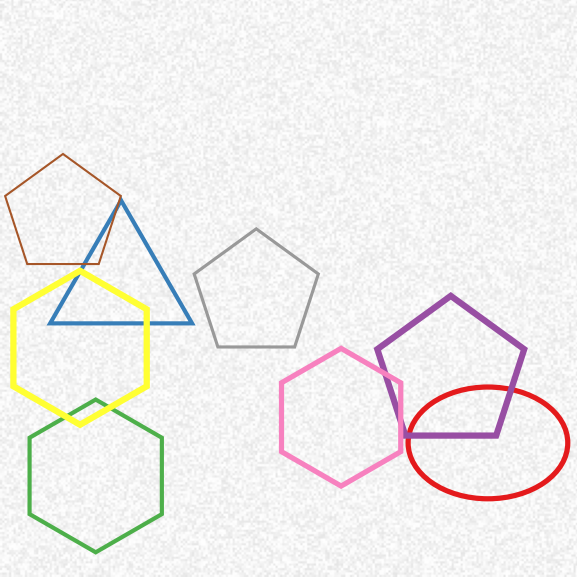[{"shape": "oval", "thickness": 2.5, "radius": 0.69, "center": [0.845, 0.232]}, {"shape": "triangle", "thickness": 2, "radius": 0.71, "center": [0.21, 0.51]}, {"shape": "hexagon", "thickness": 2, "radius": 0.66, "center": [0.166, 0.175]}, {"shape": "pentagon", "thickness": 3, "radius": 0.67, "center": [0.781, 0.353]}, {"shape": "hexagon", "thickness": 3, "radius": 0.67, "center": [0.139, 0.397]}, {"shape": "pentagon", "thickness": 1, "radius": 0.53, "center": [0.109, 0.627]}, {"shape": "hexagon", "thickness": 2.5, "radius": 0.6, "center": [0.591, 0.277]}, {"shape": "pentagon", "thickness": 1.5, "radius": 0.57, "center": [0.444, 0.49]}]